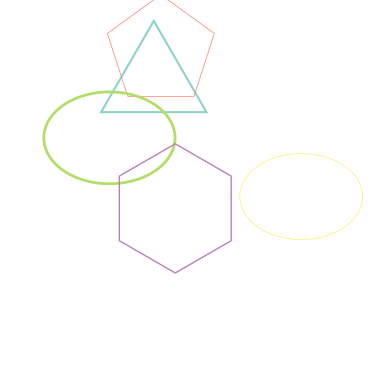[{"shape": "triangle", "thickness": 1.5, "radius": 0.79, "center": [0.399, 0.788]}, {"shape": "pentagon", "thickness": 0.5, "radius": 0.73, "center": [0.418, 0.868]}, {"shape": "oval", "thickness": 2, "radius": 0.85, "center": [0.284, 0.642]}, {"shape": "hexagon", "thickness": 1, "radius": 0.84, "center": [0.455, 0.459]}, {"shape": "oval", "thickness": 0.5, "radius": 0.8, "center": [0.782, 0.49]}]